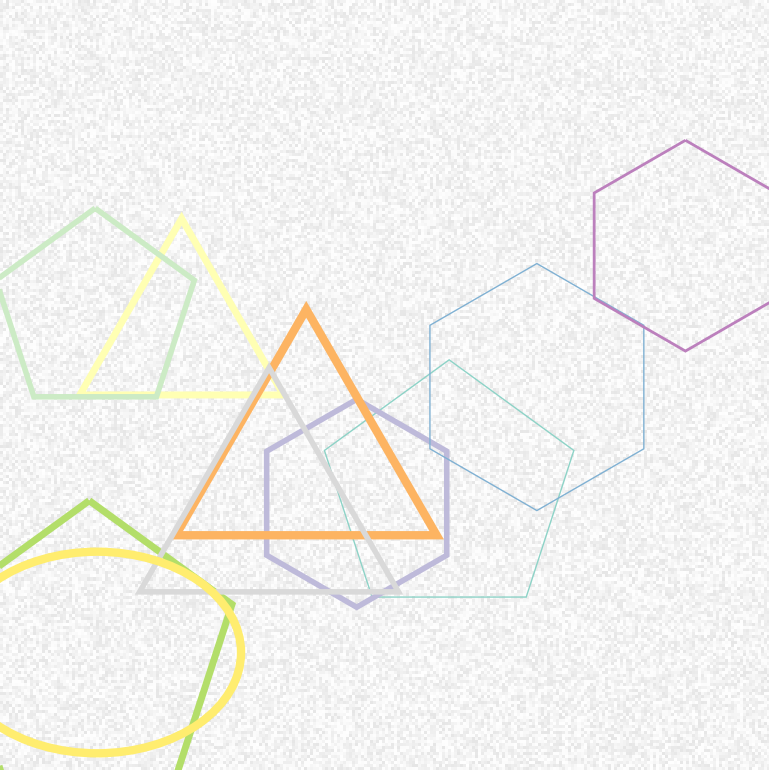[{"shape": "pentagon", "thickness": 0.5, "radius": 0.85, "center": [0.583, 0.362]}, {"shape": "triangle", "thickness": 2.5, "radius": 0.76, "center": [0.236, 0.563]}, {"shape": "hexagon", "thickness": 2, "radius": 0.68, "center": [0.463, 0.346]}, {"shape": "hexagon", "thickness": 0.5, "radius": 0.8, "center": [0.697, 0.497]}, {"shape": "triangle", "thickness": 3, "radius": 0.98, "center": [0.398, 0.403]}, {"shape": "pentagon", "thickness": 2.5, "radius": 0.97, "center": [0.116, 0.155]}, {"shape": "triangle", "thickness": 2, "radius": 0.97, "center": [0.349, 0.328]}, {"shape": "hexagon", "thickness": 1, "radius": 0.68, "center": [0.89, 0.681]}, {"shape": "pentagon", "thickness": 2, "radius": 0.68, "center": [0.124, 0.594]}, {"shape": "oval", "thickness": 3, "radius": 0.93, "center": [0.126, 0.153]}]